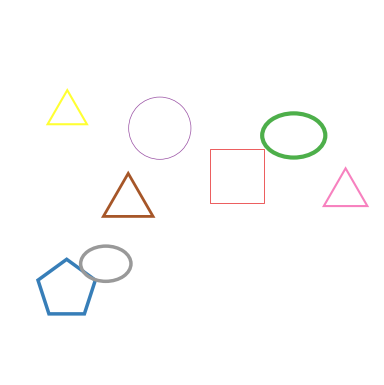[{"shape": "square", "thickness": 0.5, "radius": 0.35, "center": [0.616, 0.544]}, {"shape": "pentagon", "thickness": 2.5, "radius": 0.39, "center": [0.173, 0.248]}, {"shape": "oval", "thickness": 3, "radius": 0.41, "center": [0.763, 0.648]}, {"shape": "circle", "thickness": 0.5, "radius": 0.4, "center": [0.415, 0.667]}, {"shape": "triangle", "thickness": 1.5, "radius": 0.3, "center": [0.175, 0.707]}, {"shape": "triangle", "thickness": 2, "radius": 0.37, "center": [0.333, 0.475]}, {"shape": "triangle", "thickness": 1.5, "radius": 0.33, "center": [0.898, 0.497]}, {"shape": "oval", "thickness": 2.5, "radius": 0.33, "center": [0.275, 0.315]}]